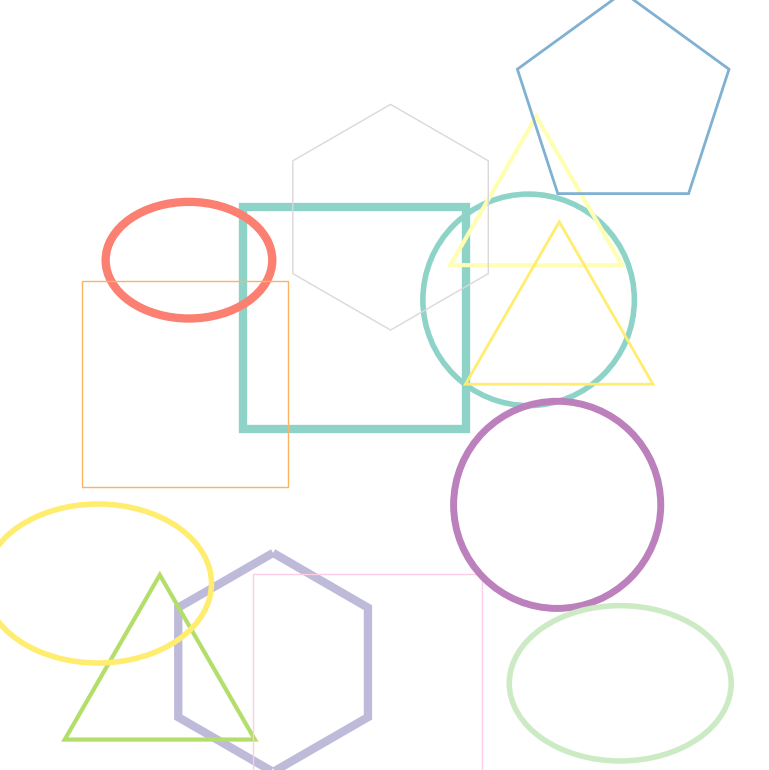[{"shape": "square", "thickness": 3, "radius": 0.72, "center": [0.46, 0.587]}, {"shape": "circle", "thickness": 2, "radius": 0.69, "center": [0.687, 0.611]}, {"shape": "triangle", "thickness": 1.5, "radius": 0.64, "center": [0.696, 0.72]}, {"shape": "hexagon", "thickness": 3, "radius": 0.71, "center": [0.355, 0.14]}, {"shape": "oval", "thickness": 3, "radius": 0.54, "center": [0.245, 0.662]}, {"shape": "pentagon", "thickness": 1, "radius": 0.72, "center": [0.809, 0.865]}, {"shape": "square", "thickness": 0.5, "radius": 0.67, "center": [0.24, 0.501]}, {"shape": "triangle", "thickness": 1.5, "radius": 0.71, "center": [0.208, 0.111]}, {"shape": "square", "thickness": 0.5, "radius": 0.74, "center": [0.477, 0.106]}, {"shape": "hexagon", "thickness": 0.5, "radius": 0.73, "center": [0.507, 0.718]}, {"shape": "circle", "thickness": 2.5, "radius": 0.67, "center": [0.724, 0.344]}, {"shape": "oval", "thickness": 2, "radius": 0.72, "center": [0.805, 0.113]}, {"shape": "triangle", "thickness": 1, "radius": 0.7, "center": [0.726, 0.571]}, {"shape": "oval", "thickness": 2, "radius": 0.74, "center": [0.127, 0.242]}]